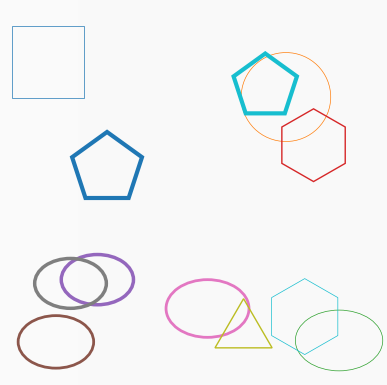[{"shape": "pentagon", "thickness": 3, "radius": 0.47, "center": [0.276, 0.562]}, {"shape": "square", "thickness": 0.5, "radius": 0.47, "center": [0.123, 0.839]}, {"shape": "circle", "thickness": 0.5, "radius": 0.58, "center": [0.738, 0.748]}, {"shape": "oval", "thickness": 0.5, "radius": 0.56, "center": [0.875, 0.116]}, {"shape": "hexagon", "thickness": 1, "radius": 0.47, "center": [0.809, 0.623]}, {"shape": "oval", "thickness": 2.5, "radius": 0.47, "center": [0.251, 0.274]}, {"shape": "oval", "thickness": 2, "radius": 0.49, "center": [0.144, 0.112]}, {"shape": "oval", "thickness": 2, "radius": 0.54, "center": [0.536, 0.199]}, {"shape": "oval", "thickness": 2.5, "radius": 0.46, "center": [0.182, 0.264]}, {"shape": "triangle", "thickness": 1, "radius": 0.43, "center": [0.629, 0.139]}, {"shape": "pentagon", "thickness": 3, "radius": 0.43, "center": [0.685, 0.775]}, {"shape": "hexagon", "thickness": 0.5, "radius": 0.49, "center": [0.786, 0.178]}]